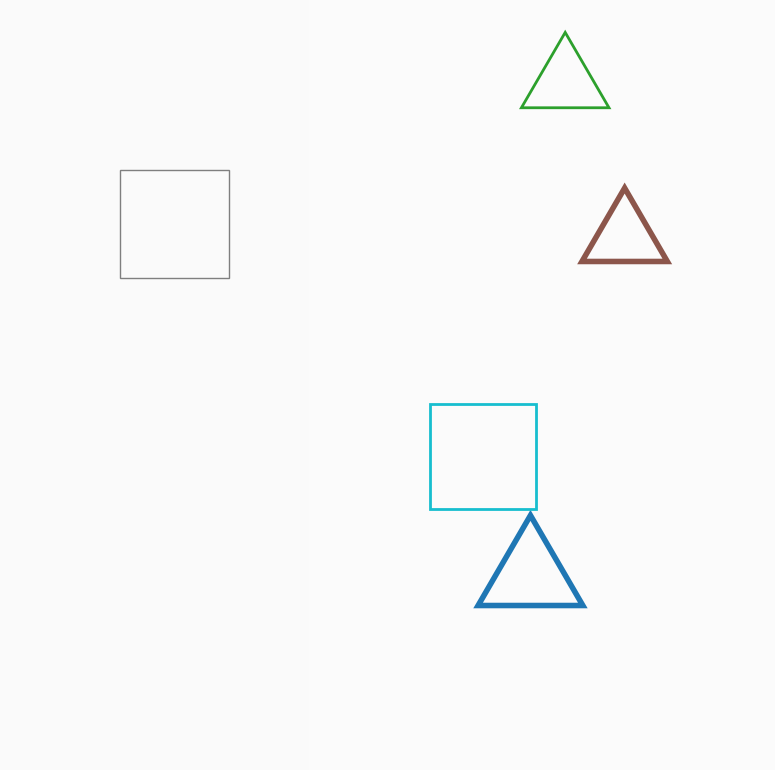[{"shape": "triangle", "thickness": 2, "radius": 0.39, "center": [0.684, 0.253]}, {"shape": "triangle", "thickness": 1, "radius": 0.33, "center": [0.729, 0.893]}, {"shape": "triangle", "thickness": 2, "radius": 0.32, "center": [0.806, 0.692]}, {"shape": "square", "thickness": 0.5, "radius": 0.35, "center": [0.225, 0.709]}, {"shape": "square", "thickness": 1, "radius": 0.34, "center": [0.623, 0.407]}]